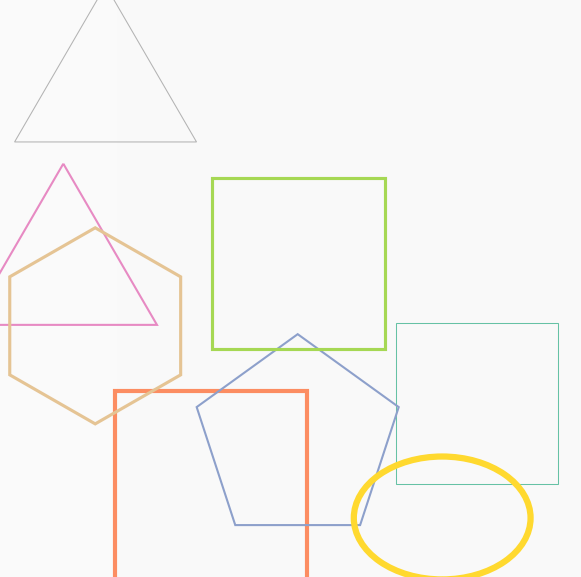[{"shape": "square", "thickness": 0.5, "radius": 0.7, "center": [0.821, 0.301]}, {"shape": "square", "thickness": 2, "radius": 0.83, "center": [0.363, 0.156]}, {"shape": "pentagon", "thickness": 1, "radius": 0.91, "center": [0.512, 0.238]}, {"shape": "triangle", "thickness": 1, "radius": 0.93, "center": [0.109, 0.53]}, {"shape": "square", "thickness": 1.5, "radius": 0.74, "center": [0.513, 0.543]}, {"shape": "oval", "thickness": 3, "radius": 0.76, "center": [0.761, 0.102]}, {"shape": "hexagon", "thickness": 1.5, "radius": 0.85, "center": [0.164, 0.435]}, {"shape": "triangle", "thickness": 0.5, "radius": 0.9, "center": [0.182, 0.844]}]